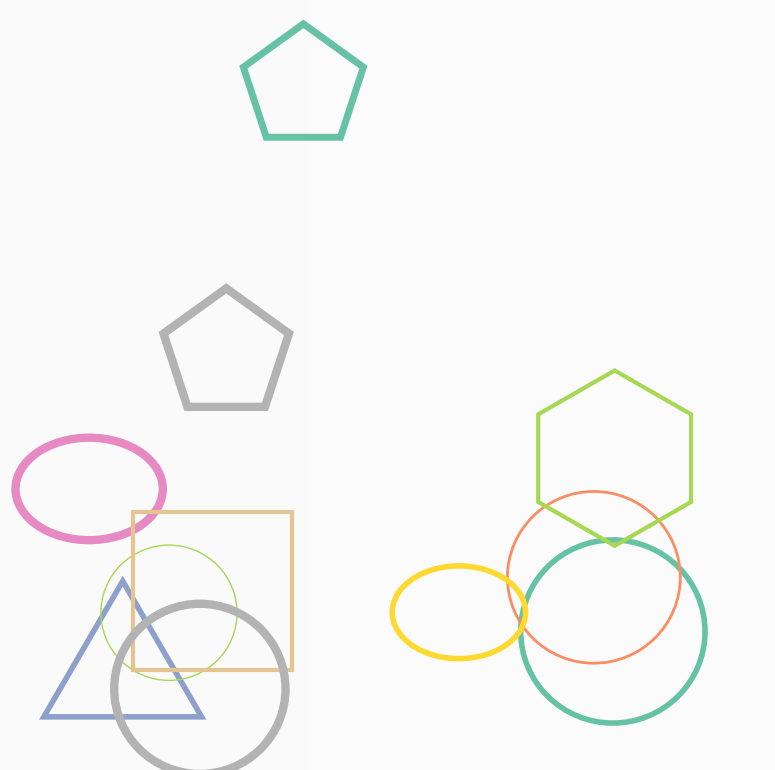[{"shape": "circle", "thickness": 2, "radius": 0.59, "center": [0.791, 0.18]}, {"shape": "pentagon", "thickness": 2.5, "radius": 0.41, "center": [0.391, 0.888]}, {"shape": "circle", "thickness": 1, "radius": 0.56, "center": [0.766, 0.25]}, {"shape": "triangle", "thickness": 2, "radius": 0.59, "center": [0.158, 0.128]}, {"shape": "oval", "thickness": 3, "radius": 0.48, "center": [0.115, 0.365]}, {"shape": "circle", "thickness": 0.5, "radius": 0.44, "center": [0.218, 0.204]}, {"shape": "hexagon", "thickness": 1.5, "radius": 0.57, "center": [0.793, 0.405]}, {"shape": "oval", "thickness": 2, "radius": 0.43, "center": [0.592, 0.205]}, {"shape": "square", "thickness": 1.5, "radius": 0.51, "center": [0.274, 0.233]}, {"shape": "circle", "thickness": 3, "radius": 0.55, "center": [0.258, 0.105]}, {"shape": "pentagon", "thickness": 3, "radius": 0.43, "center": [0.292, 0.54]}]